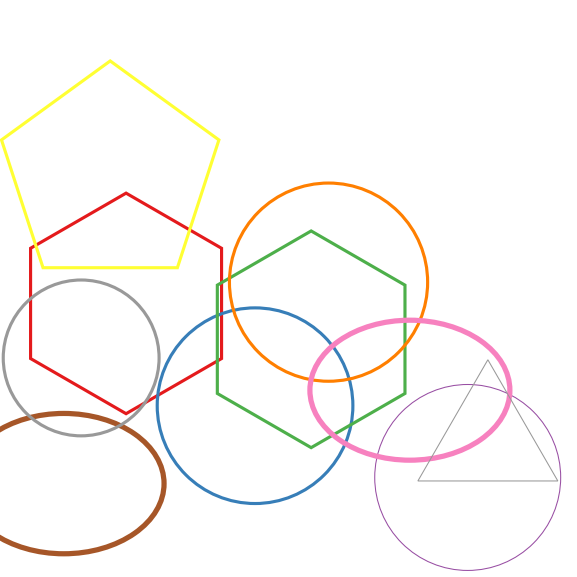[{"shape": "hexagon", "thickness": 1.5, "radius": 0.95, "center": [0.218, 0.474]}, {"shape": "circle", "thickness": 1.5, "radius": 0.85, "center": [0.442, 0.297]}, {"shape": "hexagon", "thickness": 1.5, "radius": 0.94, "center": [0.539, 0.412]}, {"shape": "circle", "thickness": 0.5, "radius": 0.8, "center": [0.81, 0.172]}, {"shape": "circle", "thickness": 1.5, "radius": 0.86, "center": [0.569, 0.511]}, {"shape": "pentagon", "thickness": 1.5, "radius": 0.99, "center": [0.191, 0.696]}, {"shape": "oval", "thickness": 2.5, "radius": 0.87, "center": [0.111, 0.162]}, {"shape": "oval", "thickness": 2.5, "radius": 0.87, "center": [0.71, 0.323]}, {"shape": "triangle", "thickness": 0.5, "radius": 0.7, "center": [0.845, 0.236]}, {"shape": "circle", "thickness": 1.5, "radius": 0.67, "center": [0.141, 0.379]}]